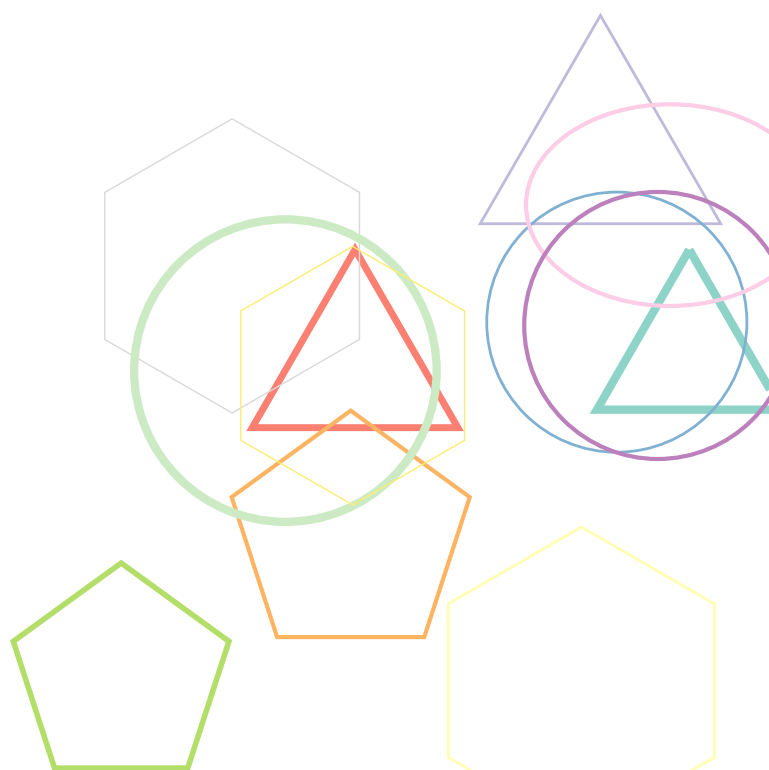[{"shape": "triangle", "thickness": 3, "radius": 0.69, "center": [0.895, 0.537]}, {"shape": "hexagon", "thickness": 1, "radius": 1.0, "center": [0.755, 0.116]}, {"shape": "triangle", "thickness": 1, "radius": 0.9, "center": [0.78, 0.8]}, {"shape": "triangle", "thickness": 2.5, "radius": 0.77, "center": [0.461, 0.522]}, {"shape": "circle", "thickness": 1, "radius": 0.84, "center": [0.801, 0.582]}, {"shape": "pentagon", "thickness": 1.5, "radius": 0.81, "center": [0.455, 0.304]}, {"shape": "pentagon", "thickness": 2, "radius": 0.74, "center": [0.157, 0.122]}, {"shape": "oval", "thickness": 1.5, "radius": 0.94, "center": [0.87, 0.734]}, {"shape": "hexagon", "thickness": 0.5, "radius": 0.95, "center": [0.301, 0.655]}, {"shape": "circle", "thickness": 1.5, "radius": 0.87, "center": [0.854, 0.577]}, {"shape": "circle", "thickness": 3, "radius": 0.98, "center": [0.371, 0.519]}, {"shape": "hexagon", "thickness": 0.5, "radius": 0.84, "center": [0.458, 0.512]}]